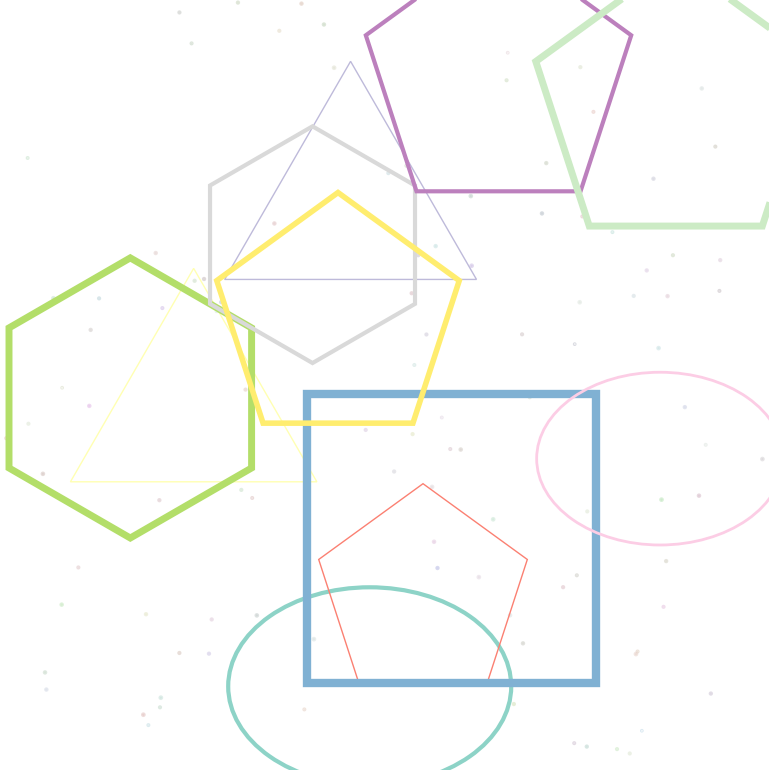[{"shape": "oval", "thickness": 1.5, "radius": 0.92, "center": [0.48, 0.109]}, {"shape": "triangle", "thickness": 0.5, "radius": 0.92, "center": [0.251, 0.467]}, {"shape": "triangle", "thickness": 0.5, "radius": 0.94, "center": [0.455, 0.732]}, {"shape": "pentagon", "thickness": 0.5, "radius": 0.71, "center": [0.549, 0.229]}, {"shape": "square", "thickness": 3, "radius": 0.94, "center": [0.586, 0.301]}, {"shape": "hexagon", "thickness": 2.5, "radius": 0.91, "center": [0.169, 0.483]}, {"shape": "oval", "thickness": 1, "radius": 0.8, "center": [0.857, 0.404]}, {"shape": "hexagon", "thickness": 1.5, "radius": 0.77, "center": [0.406, 0.682]}, {"shape": "pentagon", "thickness": 1.5, "radius": 0.91, "center": [0.647, 0.898]}, {"shape": "pentagon", "thickness": 2.5, "radius": 0.96, "center": [0.878, 0.861]}, {"shape": "pentagon", "thickness": 2, "radius": 0.83, "center": [0.439, 0.584]}]